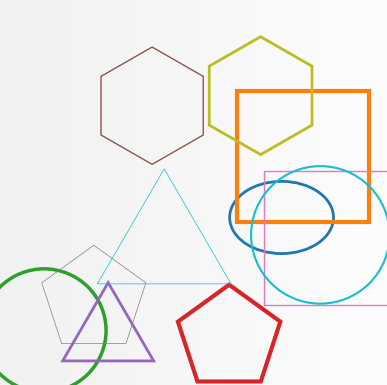[{"shape": "oval", "thickness": 2, "radius": 0.67, "center": [0.727, 0.435]}, {"shape": "square", "thickness": 3, "radius": 0.85, "center": [0.782, 0.593]}, {"shape": "circle", "thickness": 2.5, "radius": 0.8, "center": [0.114, 0.142]}, {"shape": "pentagon", "thickness": 3, "radius": 0.69, "center": [0.591, 0.122]}, {"shape": "triangle", "thickness": 2, "radius": 0.68, "center": [0.279, 0.13]}, {"shape": "hexagon", "thickness": 1, "radius": 0.76, "center": [0.393, 0.725]}, {"shape": "square", "thickness": 1, "radius": 0.87, "center": [0.855, 0.381]}, {"shape": "pentagon", "thickness": 0.5, "radius": 0.71, "center": [0.242, 0.222]}, {"shape": "hexagon", "thickness": 2, "radius": 0.77, "center": [0.673, 0.752]}, {"shape": "triangle", "thickness": 0.5, "radius": 1.0, "center": [0.424, 0.362]}, {"shape": "circle", "thickness": 1.5, "radius": 0.89, "center": [0.827, 0.39]}]